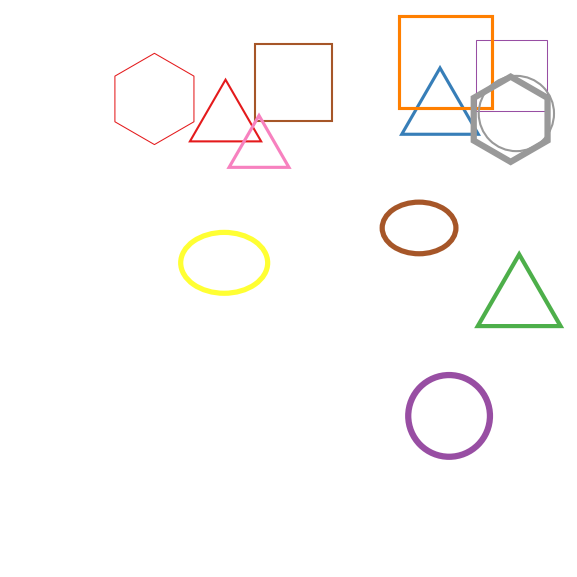[{"shape": "triangle", "thickness": 1, "radius": 0.36, "center": [0.391, 0.79]}, {"shape": "hexagon", "thickness": 0.5, "radius": 0.4, "center": [0.267, 0.828]}, {"shape": "triangle", "thickness": 1.5, "radius": 0.38, "center": [0.762, 0.805]}, {"shape": "triangle", "thickness": 2, "radius": 0.41, "center": [0.899, 0.476]}, {"shape": "circle", "thickness": 3, "radius": 0.35, "center": [0.778, 0.279]}, {"shape": "square", "thickness": 0.5, "radius": 0.31, "center": [0.885, 0.869]}, {"shape": "square", "thickness": 1.5, "radius": 0.4, "center": [0.772, 0.892]}, {"shape": "oval", "thickness": 2.5, "radius": 0.38, "center": [0.388, 0.544]}, {"shape": "oval", "thickness": 2.5, "radius": 0.32, "center": [0.726, 0.604]}, {"shape": "square", "thickness": 1, "radius": 0.33, "center": [0.508, 0.856]}, {"shape": "triangle", "thickness": 1.5, "radius": 0.3, "center": [0.448, 0.739]}, {"shape": "circle", "thickness": 1, "radius": 0.33, "center": [0.894, 0.803]}, {"shape": "hexagon", "thickness": 3, "radius": 0.37, "center": [0.884, 0.793]}]